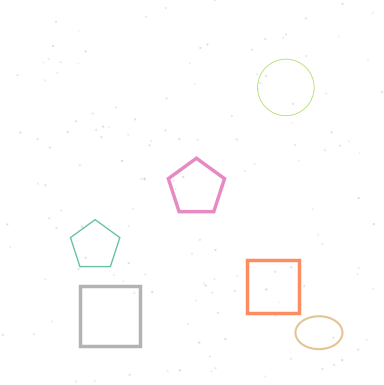[{"shape": "pentagon", "thickness": 1, "radius": 0.34, "center": [0.247, 0.362]}, {"shape": "square", "thickness": 2.5, "radius": 0.34, "center": [0.709, 0.256]}, {"shape": "pentagon", "thickness": 2.5, "radius": 0.38, "center": [0.51, 0.512]}, {"shape": "circle", "thickness": 0.5, "radius": 0.37, "center": [0.743, 0.773]}, {"shape": "oval", "thickness": 1.5, "radius": 0.31, "center": [0.828, 0.136]}, {"shape": "square", "thickness": 2.5, "radius": 0.39, "center": [0.287, 0.178]}]